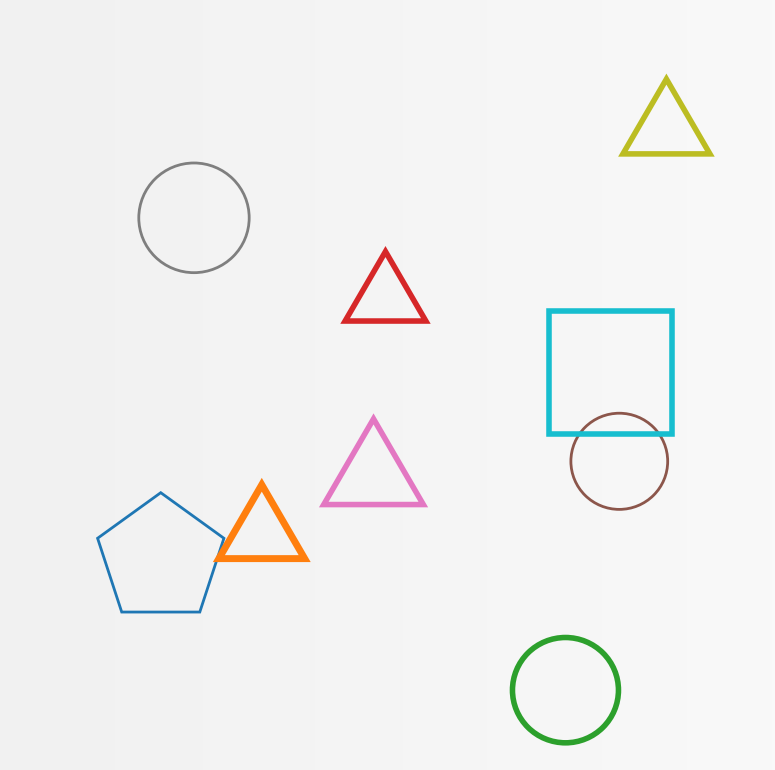[{"shape": "pentagon", "thickness": 1, "radius": 0.43, "center": [0.207, 0.274]}, {"shape": "triangle", "thickness": 2.5, "radius": 0.32, "center": [0.338, 0.307]}, {"shape": "circle", "thickness": 2, "radius": 0.34, "center": [0.73, 0.104]}, {"shape": "triangle", "thickness": 2, "radius": 0.3, "center": [0.497, 0.613]}, {"shape": "circle", "thickness": 1, "radius": 0.31, "center": [0.799, 0.401]}, {"shape": "triangle", "thickness": 2, "radius": 0.37, "center": [0.482, 0.382]}, {"shape": "circle", "thickness": 1, "radius": 0.36, "center": [0.25, 0.717]}, {"shape": "triangle", "thickness": 2, "radius": 0.32, "center": [0.86, 0.833]}, {"shape": "square", "thickness": 2, "radius": 0.4, "center": [0.788, 0.516]}]